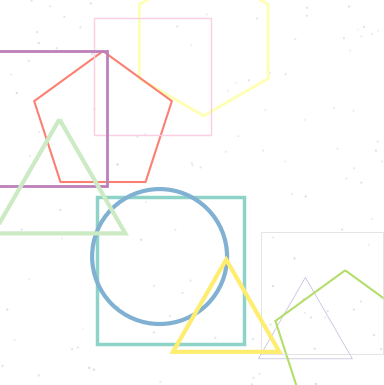[{"shape": "square", "thickness": 2.5, "radius": 0.96, "center": [0.443, 0.298]}, {"shape": "hexagon", "thickness": 2, "radius": 0.96, "center": [0.529, 0.892]}, {"shape": "triangle", "thickness": 0.5, "radius": 0.7, "center": [0.793, 0.139]}, {"shape": "pentagon", "thickness": 1.5, "radius": 0.94, "center": [0.268, 0.679]}, {"shape": "circle", "thickness": 3, "radius": 0.88, "center": [0.415, 0.334]}, {"shape": "pentagon", "thickness": 1.5, "radius": 0.95, "center": [0.897, 0.107]}, {"shape": "square", "thickness": 1, "radius": 0.76, "center": [0.397, 0.801]}, {"shape": "square", "thickness": 0.5, "radius": 0.79, "center": [0.837, 0.238]}, {"shape": "square", "thickness": 2, "radius": 0.88, "center": [0.101, 0.692]}, {"shape": "triangle", "thickness": 3, "radius": 0.99, "center": [0.154, 0.493]}, {"shape": "triangle", "thickness": 3, "radius": 0.8, "center": [0.588, 0.166]}]